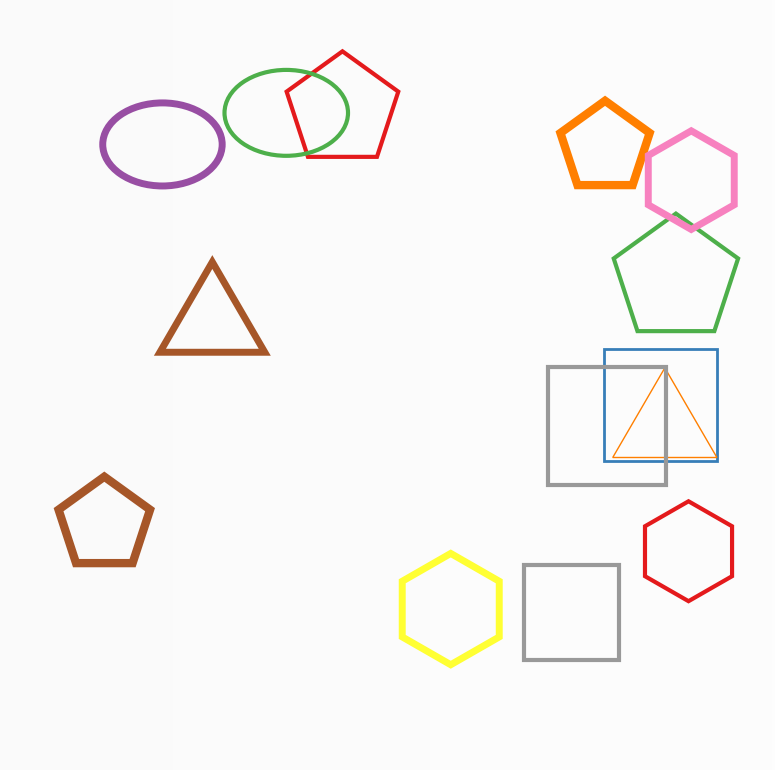[{"shape": "hexagon", "thickness": 1.5, "radius": 0.32, "center": [0.888, 0.284]}, {"shape": "pentagon", "thickness": 1.5, "radius": 0.38, "center": [0.442, 0.858]}, {"shape": "square", "thickness": 1, "radius": 0.36, "center": [0.852, 0.474]}, {"shape": "pentagon", "thickness": 1.5, "radius": 0.42, "center": [0.872, 0.638]}, {"shape": "oval", "thickness": 1.5, "radius": 0.4, "center": [0.369, 0.853]}, {"shape": "oval", "thickness": 2.5, "radius": 0.39, "center": [0.21, 0.812]}, {"shape": "triangle", "thickness": 0.5, "radius": 0.39, "center": [0.858, 0.445]}, {"shape": "pentagon", "thickness": 3, "radius": 0.3, "center": [0.781, 0.809]}, {"shape": "hexagon", "thickness": 2.5, "radius": 0.36, "center": [0.582, 0.209]}, {"shape": "triangle", "thickness": 2.5, "radius": 0.39, "center": [0.274, 0.582]}, {"shape": "pentagon", "thickness": 3, "radius": 0.31, "center": [0.135, 0.319]}, {"shape": "hexagon", "thickness": 2.5, "radius": 0.32, "center": [0.892, 0.766]}, {"shape": "square", "thickness": 1.5, "radius": 0.38, "center": [0.783, 0.447]}, {"shape": "square", "thickness": 1.5, "radius": 0.31, "center": [0.737, 0.204]}]